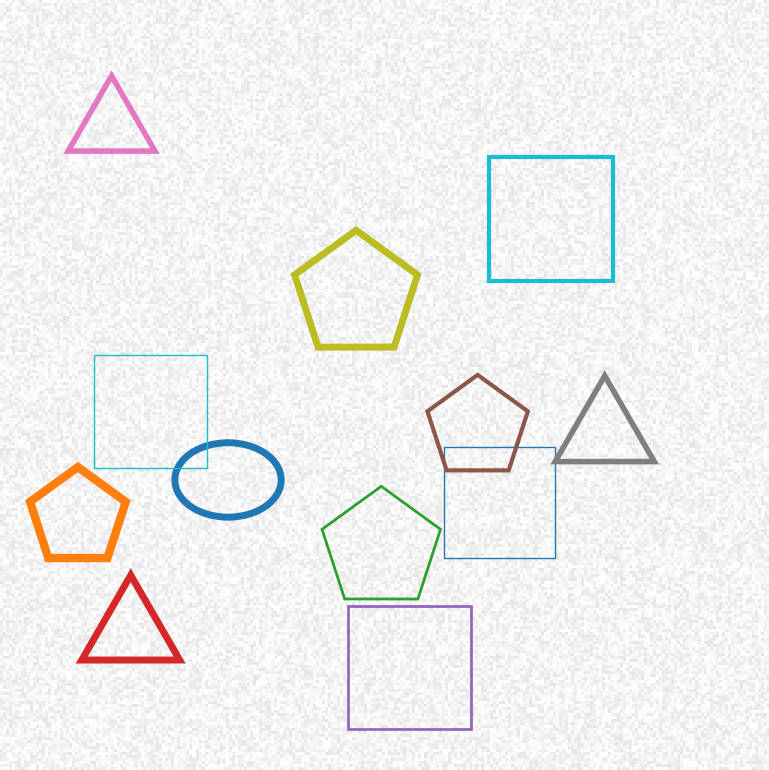[{"shape": "oval", "thickness": 2.5, "radius": 0.35, "center": [0.296, 0.377]}, {"shape": "square", "thickness": 0.5, "radius": 0.36, "center": [0.649, 0.347]}, {"shape": "pentagon", "thickness": 3, "radius": 0.33, "center": [0.101, 0.328]}, {"shape": "pentagon", "thickness": 1, "radius": 0.4, "center": [0.495, 0.288]}, {"shape": "triangle", "thickness": 2.5, "radius": 0.37, "center": [0.17, 0.18]}, {"shape": "square", "thickness": 1, "radius": 0.4, "center": [0.532, 0.134]}, {"shape": "pentagon", "thickness": 1.5, "radius": 0.34, "center": [0.62, 0.445]}, {"shape": "triangle", "thickness": 2, "radius": 0.33, "center": [0.145, 0.836]}, {"shape": "triangle", "thickness": 2, "radius": 0.37, "center": [0.785, 0.438]}, {"shape": "pentagon", "thickness": 2.5, "radius": 0.42, "center": [0.462, 0.617]}, {"shape": "square", "thickness": 1.5, "radius": 0.4, "center": [0.716, 0.716]}, {"shape": "square", "thickness": 0.5, "radius": 0.37, "center": [0.196, 0.466]}]